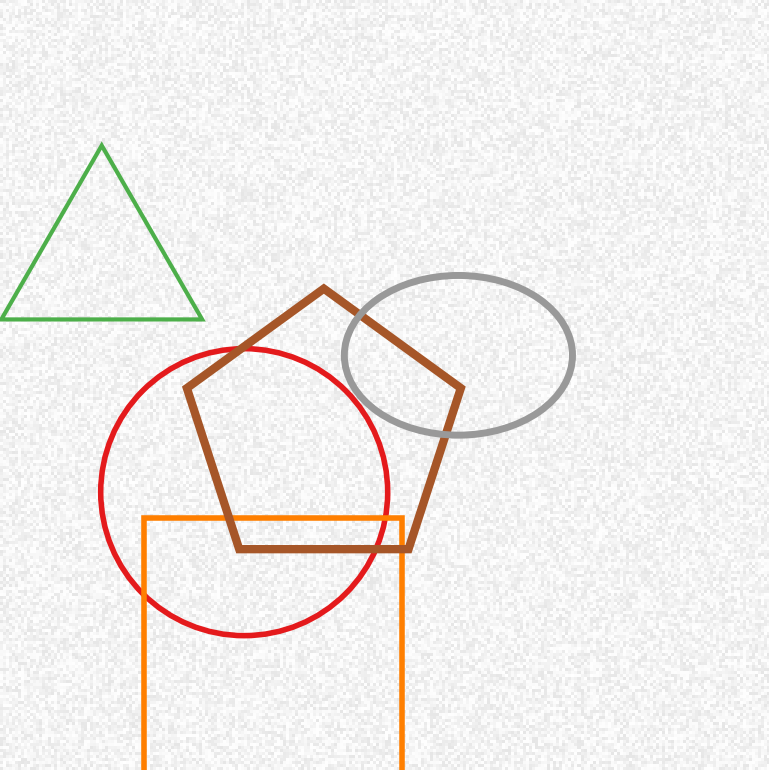[{"shape": "circle", "thickness": 2, "radius": 0.93, "center": [0.317, 0.361]}, {"shape": "triangle", "thickness": 1.5, "radius": 0.75, "center": [0.132, 0.66]}, {"shape": "square", "thickness": 2, "radius": 0.84, "center": [0.355, 0.159]}, {"shape": "pentagon", "thickness": 3, "radius": 0.94, "center": [0.421, 0.438]}, {"shape": "oval", "thickness": 2.5, "radius": 0.74, "center": [0.595, 0.539]}]